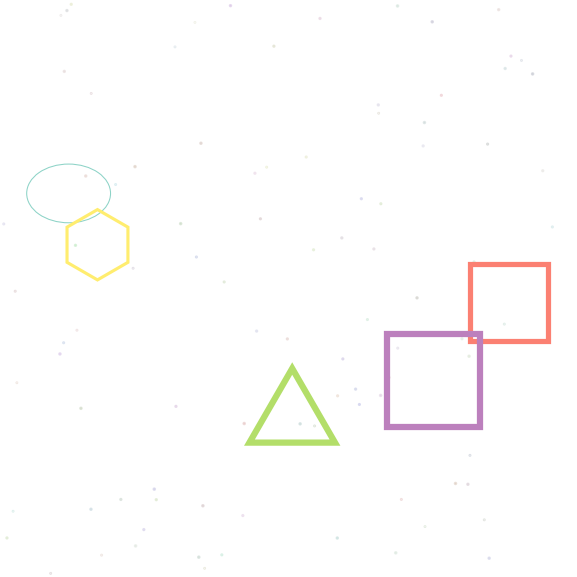[{"shape": "oval", "thickness": 0.5, "radius": 0.36, "center": [0.119, 0.664]}, {"shape": "square", "thickness": 2.5, "radius": 0.34, "center": [0.882, 0.475]}, {"shape": "triangle", "thickness": 3, "radius": 0.43, "center": [0.506, 0.275]}, {"shape": "square", "thickness": 3, "radius": 0.4, "center": [0.751, 0.339]}, {"shape": "hexagon", "thickness": 1.5, "radius": 0.3, "center": [0.169, 0.575]}]